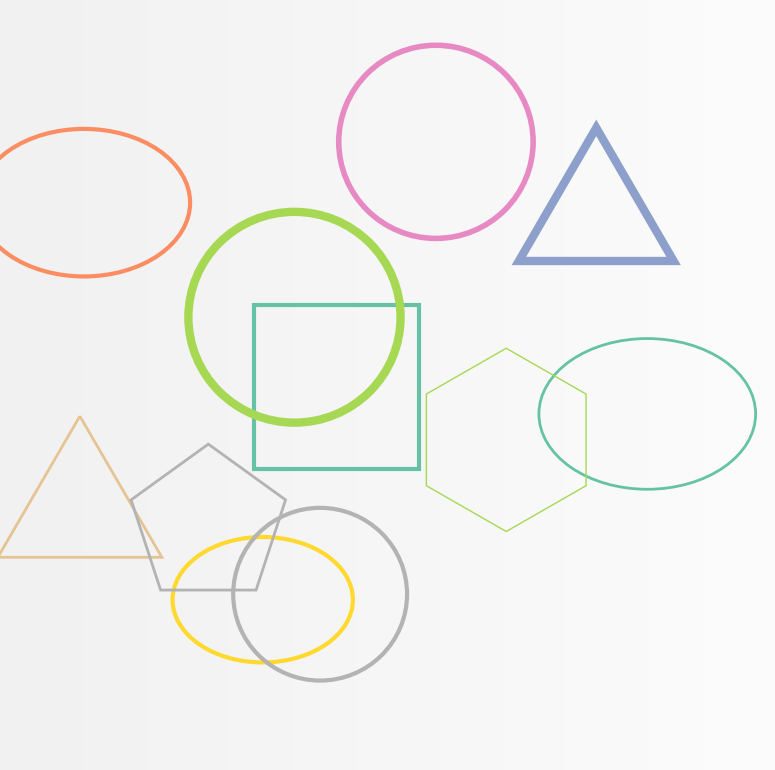[{"shape": "square", "thickness": 1.5, "radius": 0.53, "center": [0.435, 0.497]}, {"shape": "oval", "thickness": 1, "radius": 0.7, "center": [0.835, 0.462]}, {"shape": "oval", "thickness": 1.5, "radius": 0.68, "center": [0.108, 0.737]}, {"shape": "triangle", "thickness": 3, "radius": 0.58, "center": [0.769, 0.719]}, {"shape": "circle", "thickness": 2, "radius": 0.63, "center": [0.562, 0.816]}, {"shape": "circle", "thickness": 3, "radius": 0.68, "center": [0.38, 0.588]}, {"shape": "hexagon", "thickness": 0.5, "radius": 0.59, "center": [0.653, 0.429]}, {"shape": "oval", "thickness": 1.5, "radius": 0.58, "center": [0.339, 0.221]}, {"shape": "triangle", "thickness": 1, "radius": 0.61, "center": [0.103, 0.337]}, {"shape": "circle", "thickness": 1.5, "radius": 0.56, "center": [0.413, 0.228]}, {"shape": "pentagon", "thickness": 1, "radius": 0.52, "center": [0.269, 0.318]}]